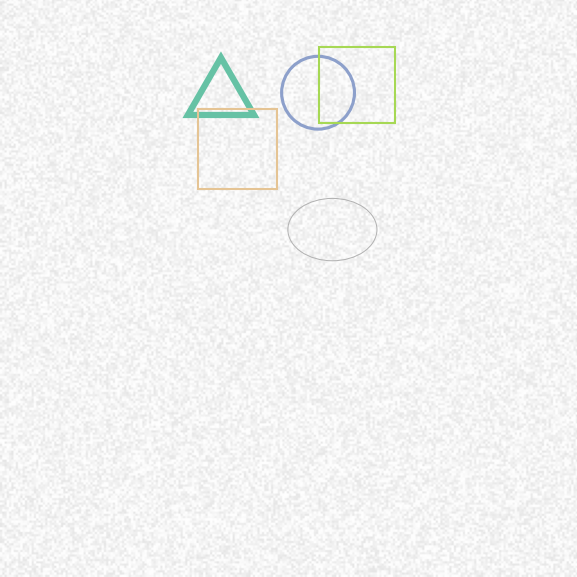[{"shape": "triangle", "thickness": 3, "radius": 0.33, "center": [0.383, 0.833]}, {"shape": "circle", "thickness": 1.5, "radius": 0.32, "center": [0.551, 0.839]}, {"shape": "square", "thickness": 1, "radius": 0.33, "center": [0.618, 0.852]}, {"shape": "square", "thickness": 1, "radius": 0.34, "center": [0.411, 0.741]}, {"shape": "oval", "thickness": 0.5, "radius": 0.39, "center": [0.576, 0.602]}]